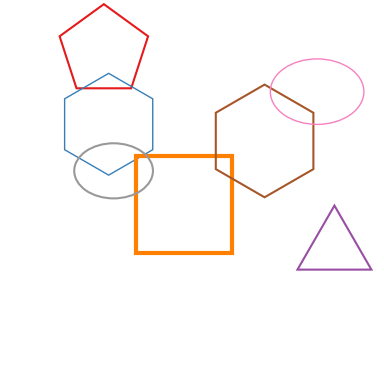[{"shape": "pentagon", "thickness": 1.5, "radius": 0.6, "center": [0.27, 0.868]}, {"shape": "hexagon", "thickness": 1, "radius": 0.66, "center": [0.282, 0.677]}, {"shape": "triangle", "thickness": 1.5, "radius": 0.55, "center": [0.869, 0.355]}, {"shape": "square", "thickness": 3, "radius": 0.63, "center": [0.478, 0.469]}, {"shape": "hexagon", "thickness": 1.5, "radius": 0.73, "center": [0.687, 0.634]}, {"shape": "oval", "thickness": 1, "radius": 0.61, "center": [0.824, 0.762]}, {"shape": "oval", "thickness": 1.5, "radius": 0.51, "center": [0.295, 0.556]}]